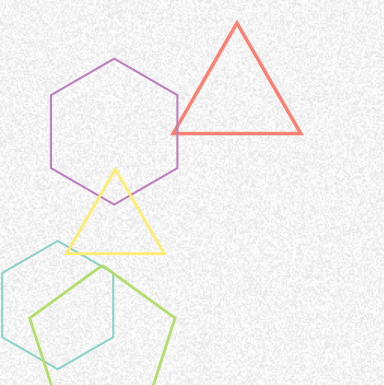[{"shape": "hexagon", "thickness": 1.5, "radius": 0.83, "center": [0.15, 0.208]}, {"shape": "triangle", "thickness": 2.5, "radius": 0.96, "center": [0.615, 0.749]}, {"shape": "pentagon", "thickness": 2, "radius": 0.99, "center": [0.266, 0.112]}, {"shape": "hexagon", "thickness": 1.5, "radius": 0.95, "center": [0.297, 0.658]}, {"shape": "triangle", "thickness": 2, "radius": 0.73, "center": [0.3, 0.414]}]